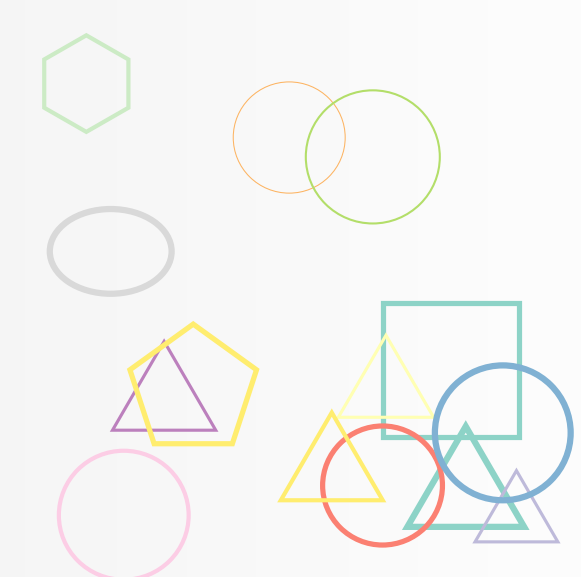[{"shape": "square", "thickness": 2.5, "radius": 0.58, "center": [0.776, 0.358]}, {"shape": "triangle", "thickness": 3, "radius": 0.58, "center": [0.801, 0.145]}, {"shape": "triangle", "thickness": 1.5, "radius": 0.47, "center": [0.664, 0.324]}, {"shape": "triangle", "thickness": 1.5, "radius": 0.41, "center": [0.889, 0.102]}, {"shape": "circle", "thickness": 2.5, "radius": 0.52, "center": [0.658, 0.158]}, {"shape": "circle", "thickness": 3, "radius": 0.58, "center": [0.865, 0.25]}, {"shape": "circle", "thickness": 0.5, "radius": 0.48, "center": [0.498, 0.761]}, {"shape": "circle", "thickness": 1, "radius": 0.58, "center": [0.641, 0.727]}, {"shape": "circle", "thickness": 2, "radius": 0.56, "center": [0.213, 0.107]}, {"shape": "oval", "thickness": 3, "radius": 0.52, "center": [0.19, 0.564]}, {"shape": "triangle", "thickness": 1.5, "radius": 0.51, "center": [0.282, 0.305]}, {"shape": "hexagon", "thickness": 2, "radius": 0.42, "center": [0.149, 0.854]}, {"shape": "triangle", "thickness": 2, "radius": 0.51, "center": [0.571, 0.183]}, {"shape": "pentagon", "thickness": 2.5, "radius": 0.57, "center": [0.332, 0.323]}]